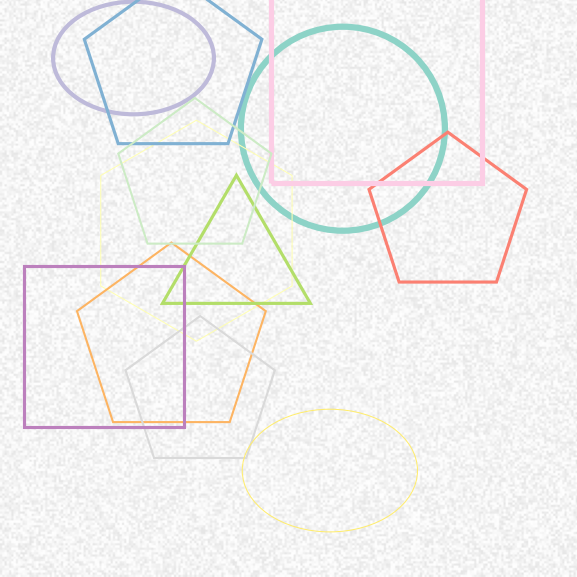[{"shape": "circle", "thickness": 3, "radius": 0.88, "center": [0.594, 0.776]}, {"shape": "hexagon", "thickness": 0.5, "radius": 0.96, "center": [0.34, 0.6]}, {"shape": "oval", "thickness": 2, "radius": 0.7, "center": [0.231, 0.899]}, {"shape": "pentagon", "thickness": 1.5, "radius": 0.72, "center": [0.775, 0.627]}, {"shape": "pentagon", "thickness": 1.5, "radius": 0.81, "center": [0.3, 0.881]}, {"shape": "pentagon", "thickness": 1, "radius": 0.86, "center": [0.297, 0.407]}, {"shape": "triangle", "thickness": 1.5, "radius": 0.74, "center": [0.409, 0.548]}, {"shape": "square", "thickness": 2.5, "radius": 0.91, "center": [0.652, 0.864]}, {"shape": "pentagon", "thickness": 1, "radius": 0.68, "center": [0.347, 0.316]}, {"shape": "square", "thickness": 1.5, "radius": 0.69, "center": [0.18, 0.399]}, {"shape": "pentagon", "thickness": 1, "radius": 0.7, "center": [0.337, 0.69]}, {"shape": "oval", "thickness": 0.5, "radius": 0.76, "center": [0.571, 0.184]}]